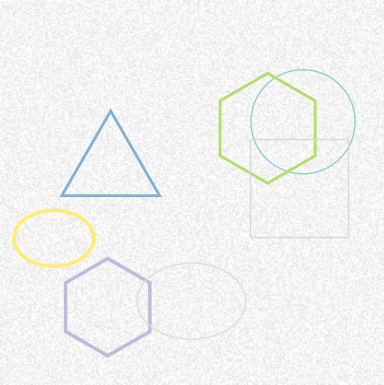[{"shape": "circle", "thickness": 1, "radius": 0.68, "center": [0.787, 0.684]}, {"shape": "hexagon", "thickness": 2.5, "radius": 0.63, "center": [0.28, 0.202]}, {"shape": "triangle", "thickness": 2, "radius": 0.73, "center": [0.287, 0.565]}, {"shape": "hexagon", "thickness": 2, "radius": 0.71, "center": [0.695, 0.667]}, {"shape": "square", "thickness": 1, "radius": 0.64, "center": [0.776, 0.512]}, {"shape": "oval", "thickness": 1, "radius": 0.71, "center": [0.497, 0.218]}, {"shape": "oval", "thickness": 2.5, "radius": 0.52, "center": [0.14, 0.381]}]